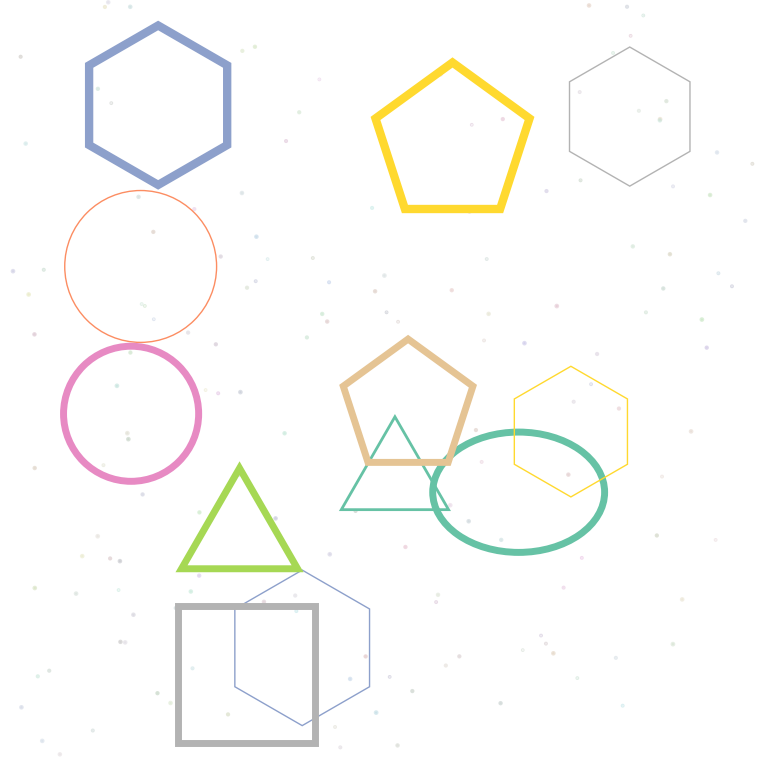[{"shape": "triangle", "thickness": 1, "radius": 0.4, "center": [0.513, 0.378]}, {"shape": "oval", "thickness": 2.5, "radius": 0.56, "center": [0.674, 0.361]}, {"shape": "circle", "thickness": 0.5, "radius": 0.49, "center": [0.183, 0.654]}, {"shape": "hexagon", "thickness": 3, "radius": 0.52, "center": [0.205, 0.863]}, {"shape": "hexagon", "thickness": 0.5, "radius": 0.5, "center": [0.392, 0.159]}, {"shape": "circle", "thickness": 2.5, "radius": 0.44, "center": [0.17, 0.463]}, {"shape": "triangle", "thickness": 2.5, "radius": 0.44, "center": [0.311, 0.305]}, {"shape": "pentagon", "thickness": 3, "radius": 0.53, "center": [0.588, 0.814]}, {"shape": "hexagon", "thickness": 0.5, "radius": 0.42, "center": [0.741, 0.439]}, {"shape": "pentagon", "thickness": 2.5, "radius": 0.44, "center": [0.53, 0.471]}, {"shape": "square", "thickness": 2.5, "radius": 0.44, "center": [0.32, 0.124]}, {"shape": "hexagon", "thickness": 0.5, "radius": 0.45, "center": [0.818, 0.849]}]